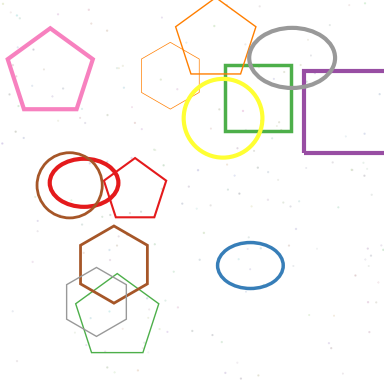[{"shape": "pentagon", "thickness": 1.5, "radius": 0.43, "center": [0.351, 0.504]}, {"shape": "oval", "thickness": 3, "radius": 0.45, "center": [0.218, 0.525]}, {"shape": "oval", "thickness": 2.5, "radius": 0.43, "center": [0.65, 0.31]}, {"shape": "square", "thickness": 2.5, "radius": 0.43, "center": [0.67, 0.745]}, {"shape": "pentagon", "thickness": 1, "radius": 0.57, "center": [0.304, 0.176]}, {"shape": "square", "thickness": 3, "radius": 0.53, "center": [0.896, 0.71]}, {"shape": "hexagon", "thickness": 0.5, "radius": 0.43, "center": [0.442, 0.803]}, {"shape": "pentagon", "thickness": 1, "radius": 0.55, "center": [0.56, 0.897]}, {"shape": "circle", "thickness": 3, "radius": 0.51, "center": [0.579, 0.693]}, {"shape": "hexagon", "thickness": 2, "radius": 0.5, "center": [0.296, 0.313]}, {"shape": "circle", "thickness": 2, "radius": 0.42, "center": [0.181, 0.519]}, {"shape": "pentagon", "thickness": 3, "radius": 0.58, "center": [0.131, 0.81]}, {"shape": "hexagon", "thickness": 1, "radius": 0.45, "center": [0.251, 0.216]}, {"shape": "oval", "thickness": 3, "radius": 0.56, "center": [0.759, 0.85]}]